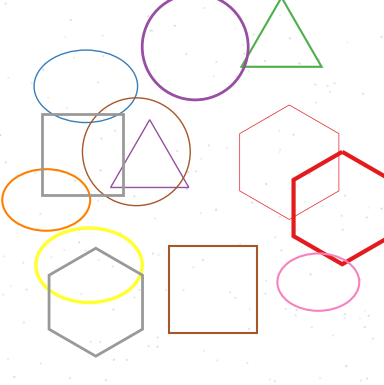[{"shape": "hexagon", "thickness": 0.5, "radius": 0.74, "center": [0.751, 0.579]}, {"shape": "hexagon", "thickness": 3, "radius": 0.73, "center": [0.889, 0.46]}, {"shape": "oval", "thickness": 1, "radius": 0.67, "center": [0.223, 0.776]}, {"shape": "triangle", "thickness": 1.5, "radius": 0.6, "center": [0.731, 0.887]}, {"shape": "circle", "thickness": 2, "radius": 0.69, "center": [0.507, 0.878]}, {"shape": "triangle", "thickness": 1, "radius": 0.59, "center": [0.389, 0.572]}, {"shape": "oval", "thickness": 1.5, "radius": 0.57, "center": [0.12, 0.481]}, {"shape": "oval", "thickness": 2.5, "radius": 0.69, "center": [0.231, 0.311]}, {"shape": "circle", "thickness": 1, "radius": 0.7, "center": [0.354, 0.606]}, {"shape": "square", "thickness": 1.5, "radius": 0.57, "center": [0.554, 0.248]}, {"shape": "oval", "thickness": 1.5, "radius": 0.53, "center": [0.827, 0.267]}, {"shape": "hexagon", "thickness": 2, "radius": 0.7, "center": [0.249, 0.215]}, {"shape": "square", "thickness": 2, "radius": 0.53, "center": [0.215, 0.598]}]